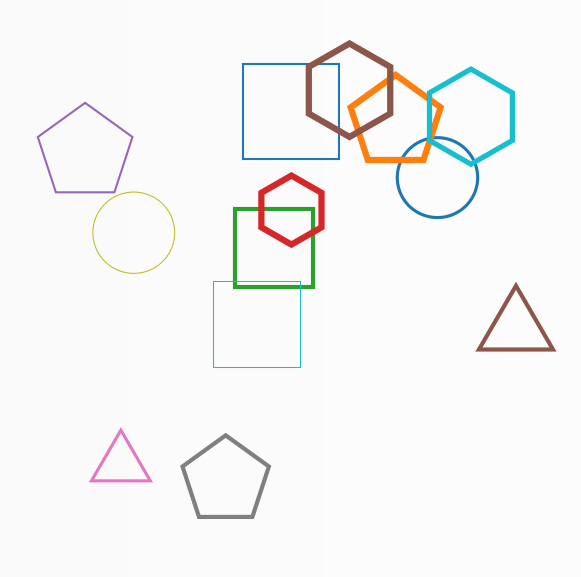[{"shape": "circle", "thickness": 1.5, "radius": 0.35, "center": [0.753, 0.692]}, {"shape": "square", "thickness": 1, "radius": 0.41, "center": [0.5, 0.806]}, {"shape": "pentagon", "thickness": 3, "radius": 0.41, "center": [0.681, 0.788]}, {"shape": "square", "thickness": 2, "radius": 0.34, "center": [0.471, 0.57]}, {"shape": "hexagon", "thickness": 3, "radius": 0.3, "center": [0.501, 0.635]}, {"shape": "pentagon", "thickness": 1, "radius": 0.43, "center": [0.146, 0.735]}, {"shape": "triangle", "thickness": 2, "radius": 0.37, "center": [0.888, 0.431]}, {"shape": "hexagon", "thickness": 3, "radius": 0.4, "center": [0.601, 0.843]}, {"shape": "triangle", "thickness": 1.5, "radius": 0.29, "center": [0.208, 0.196]}, {"shape": "pentagon", "thickness": 2, "radius": 0.39, "center": [0.388, 0.167]}, {"shape": "circle", "thickness": 0.5, "radius": 0.35, "center": [0.23, 0.596]}, {"shape": "square", "thickness": 0.5, "radius": 0.37, "center": [0.442, 0.438]}, {"shape": "hexagon", "thickness": 2.5, "radius": 0.41, "center": [0.81, 0.797]}]